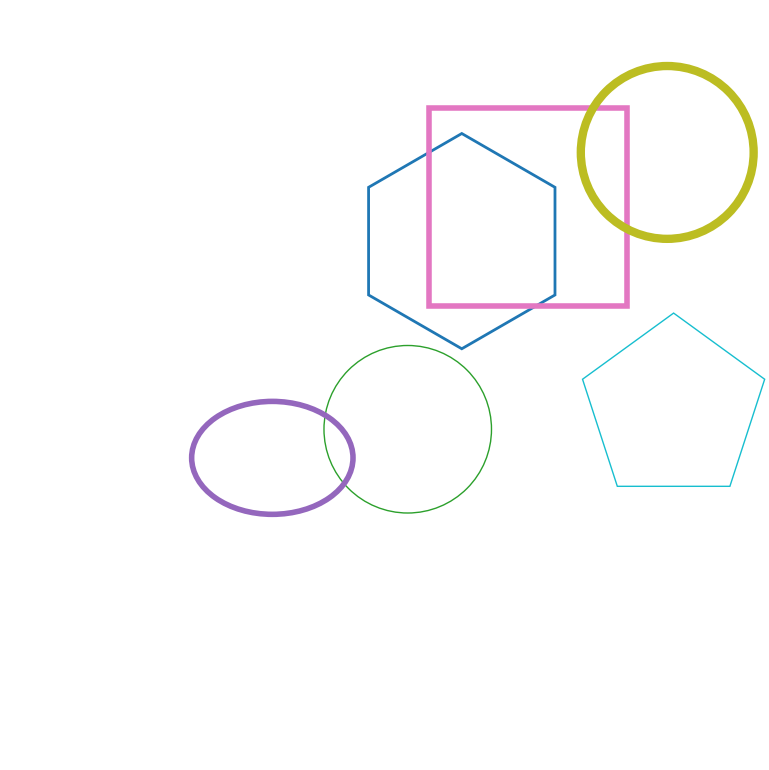[{"shape": "hexagon", "thickness": 1, "radius": 0.7, "center": [0.6, 0.687]}, {"shape": "circle", "thickness": 0.5, "radius": 0.54, "center": [0.53, 0.443]}, {"shape": "oval", "thickness": 2, "radius": 0.52, "center": [0.354, 0.405]}, {"shape": "square", "thickness": 2, "radius": 0.64, "center": [0.686, 0.731]}, {"shape": "circle", "thickness": 3, "radius": 0.56, "center": [0.867, 0.802]}, {"shape": "pentagon", "thickness": 0.5, "radius": 0.62, "center": [0.875, 0.469]}]